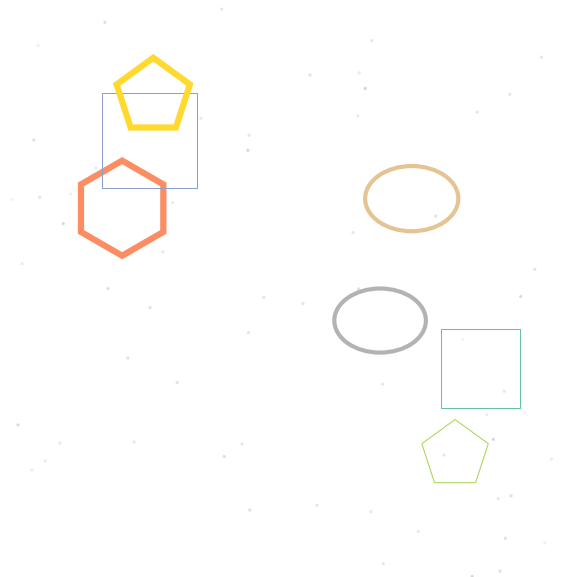[{"shape": "square", "thickness": 0.5, "radius": 0.34, "center": [0.832, 0.362]}, {"shape": "hexagon", "thickness": 3, "radius": 0.41, "center": [0.212, 0.639]}, {"shape": "square", "thickness": 0.5, "radius": 0.41, "center": [0.258, 0.756]}, {"shape": "pentagon", "thickness": 0.5, "radius": 0.3, "center": [0.788, 0.212]}, {"shape": "pentagon", "thickness": 3, "radius": 0.33, "center": [0.265, 0.832]}, {"shape": "oval", "thickness": 2, "radius": 0.4, "center": [0.713, 0.655]}, {"shape": "oval", "thickness": 2, "radius": 0.4, "center": [0.658, 0.444]}]